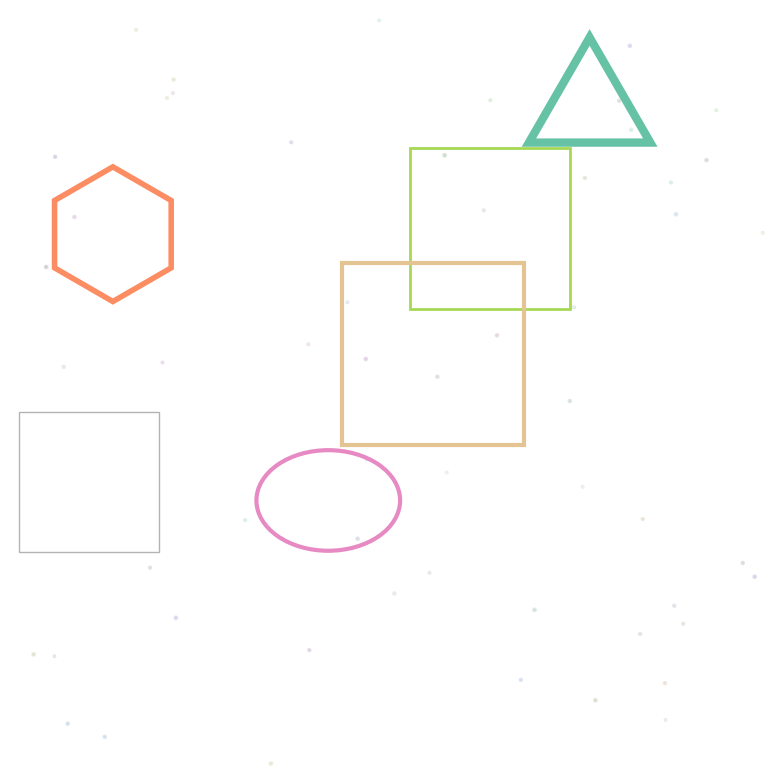[{"shape": "triangle", "thickness": 3, "radius": 0.46, "center": [0.766, 0.86]}, {"shape": "hexagon", "thickness": 2, "radius": 0.44, "center": [0.147, 0.696]}, {"shape": "oval", "thickness": 1.5, "radius": 0.47, "center": [0.426, 0.35]}, {"shape": "square", "thickness": 1, "radius": 0.52, "center": [0.636, 0.703]}, {"shape": "square", "thickness": 1.5, "radius": 0.59, "center": [0.562, 0.54]}, {"shape": "square", "thickness": 0.5, "radius": 0.45, "center": [0.116, 0.374]}]